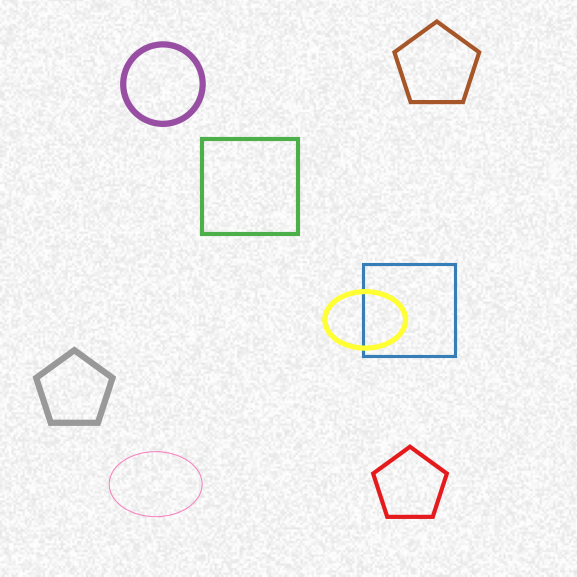[{"shape": "pentagon", "thickness": 2, "radius": 0.34, "center": [0.71, 0.158]}, {"shape": "square", "thickness": 1.5, "radius": 0.4, "center": [0.709, 0.463]}, {"shape": "square", "thickness": 2, "radius": 0.41, "center": [0.433, 0.677]}, {"shape": "circle", "thickness": 3, "radius": 0.34, "center": [0.282, 0.853]}, {"shape": "oval", "thickness": 2.5, "radius": 0.35, "center": [0.632, 0.445]}, {"shape": "pentagon", "thickness": 2, "radius": 0.39, "center": [0.756, 0.885]}, {"shape": "oval", "thickness": 0.5, "radius": 0.4, "center": [0.27, 0.161]}, {"shape": "pentagon", "thickness": 3, "radius": 0.35, "center": [0.129, 0.323]}]